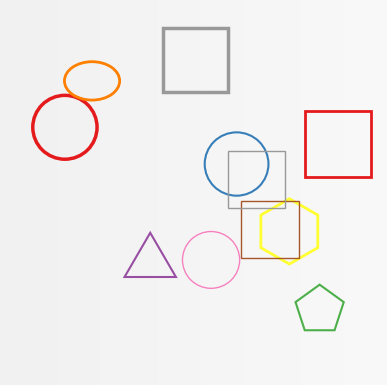[{"shape": "circle", "thickness": 2.5, "radius": 0.41, "center": [0.168, 0.669]}, {"shape": "square", "thickness": 2, "radius": 0.43, "center": [0.872, 0.625]}, {"shape": "circle", "thickness": 1.5, "radius": 0.41, "center": [0.611, 0.574]}, {"shape": "pentagon", "thickness": 1.5, "radius": 0.33, "center": [0.825, 0.195]}, {"shape": "triangle", "thickness": 1.5, "radius": 0.38, "center": [0.388, 0.319]}, {"shape": "oval", "thickness": 2, "radius": 0.36, "center": [0.238, 0.79]}, {"shape": "hexagon", "thickness": 2, "radius": 0.42, "center": [0.747, 0.399]}, {"shape": "square", "thickness": 1, "radius": 0.37, "center": [0.696, 0.404]}, {"shape": "circle", "thickness": 1, "radius": 0.37, "center": [0.545, 0.325]}, {"shape": "square", "thickness": 1, "radius": 0.37, "center": [0.662, 0.534]}, {"shape": "square", "thickness": 2.5, "radius": 0.42, "center": [0.504, 0.843]}]